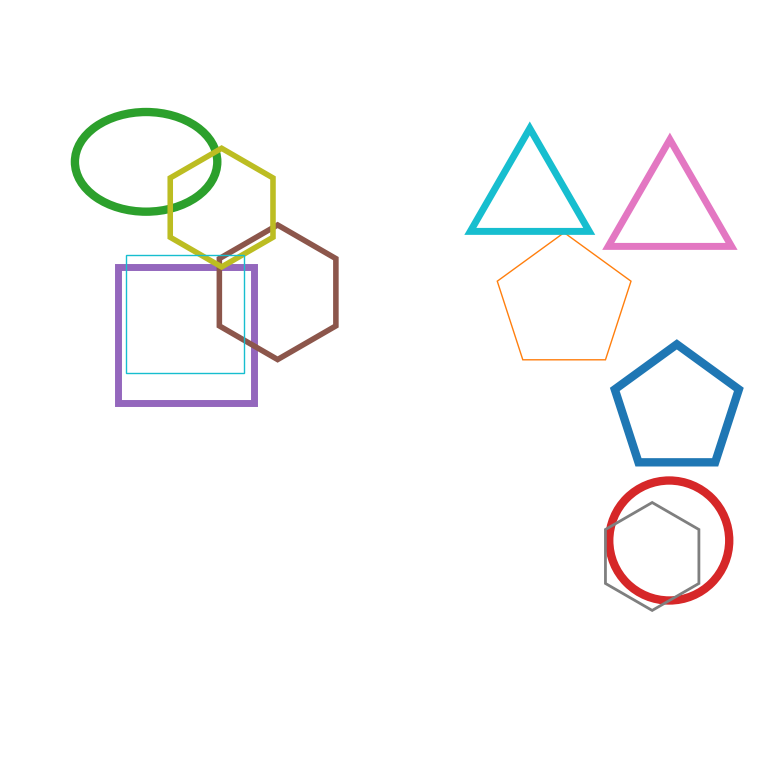[{"shape": "pentagon", "thickness": 3, "radius": 0.42, "center": [0.879, 0.468]}, {"shape": "pentagon", "thickness": 0.5, "radius": 0.46, "center": [0.733, 0.607]}, {"shape": "oval", "thickness": 3, "radius": 0.46, "center": [0.19, 0.79]}, {"shape": "circle", "thickness": 3, "radius": 0.39, "center": [0.869, 0.298]}, {"shape": "square", "thickness": 2.5, "radius": 0.44, "center": [0.242, 0.565]}, {"shape": "hexagon", "thickness": 2, "radius": 0.44, "center": [0.361, 0.62]}, {"shape": "triangle", "thickness": 2.5, "radius": 0.46, "center": [0.87, 0.726]}, {"shape": "hexagon", "thickness": 1, "radius": 0.35, "center": [0.847, 0.277]}, {"shape": "hexagon", "thickness": 2, "radius": 0.39, "center": [0.288, 0.73]}, {"shape": "square", "thickness": 0.5, "radius": 0.38, "center": [0.241, 0.592]}, {"shape": "triangle", "thickness": 2.5, "radius": 0.45, "center": [0.688, 0.744]}]